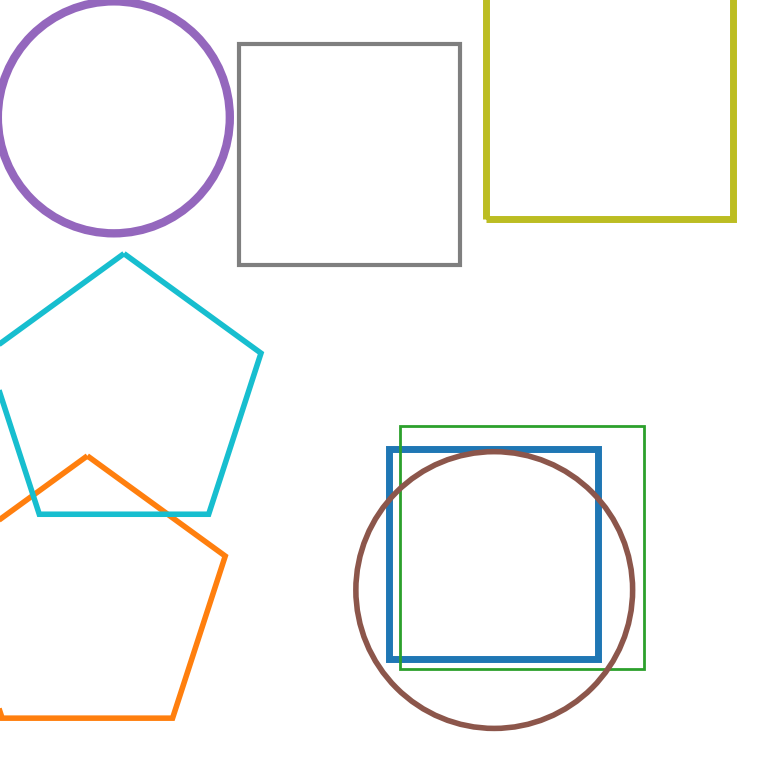[{"shape": "square", "thickness": 2.5, "radius": 0.68, "center": [0.641, 0.281]}, {"shape": "pentagon", "thickness": 2, "radius": 0.94, "center": [0.113, 0.22]}, {"shape": "square", "thickness": 1, "radius": 0.79, "center": [0.678, 0.289]}, {"shape": "circle", "thickness": 3, "radius": 0.75, "center": [0.148, 0.848]}, {"shape": "circle", "thickness": 2, "radius": 0.9, "center": [0.642, 0.234]}, {"shape": "square", "thickness": 1.5, "radius": 0.72, "center": [0.454, 0.8]}, {"shape": "square", "thickness": 2.5, "radius": 0.8, "center": [0.792, 0.877]}, {"shape": "pentagon", "thickness": 2, "radius": 0.94, "center": [0.161, 0.484]}]